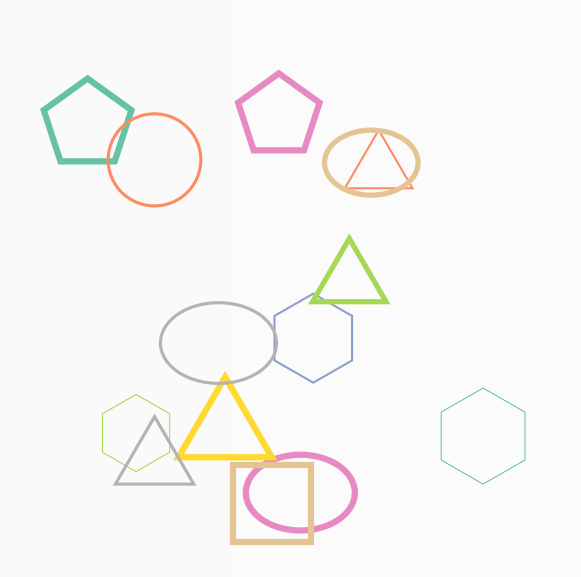[{"shape": "hexagon", "thickness": 0.5, "radius": 0.42, "center": [0.831, 0.244]}, {"shape": "pentagon", "thickness": 3, "radius": 0.4, "center": [0.151, 0.784]}, {"shape": "circle", "thickness": 1.5, "radius": 0.4, "center": [0.266, 0.722]}, {"shape": "triangle", "thickness": 1, "radius": 0.34, "center": [0.651, 0.707]}, {"shape": "hexagon", "thickness": 1, "radius": 0.39, "center": [0.539, 0.414]}, {"shape": "pentagon", "thickness": 3, "radius": 0.37, "center": [0.48, 0.798]}, {"shape": "oval", "thickness": 3, "radius": 0.47, "center": [0.517, 0.146]}, {"shape": "triangle", "thickness": 2.5, "radius": 0.36, "center": [0.601, 0.513]}, {"shape": "hexagon", "thickness": 0.5, "radius": 0.33, "center": [0.234, 0.249]}, {"shape": "triangle", "thickness": 3, "radius": 0.46, "center": [0.387, 0.254]}, {"shape": "oval", "thickness": 2.5, "radius": 0.4, "center": [0.639, 0.717]}, {"shape": "square", "thickness": 3, "radius": 0.34, "center": [0.468, 0.127]}, {"shape": "oval", "thickness": 1.5, "radius": 0.5, "center": [0.376, 0.405]}, {"shape": "triangle", "thickness": 1.5, "radius": 0.39, "center": [0.266, 0.2]}]